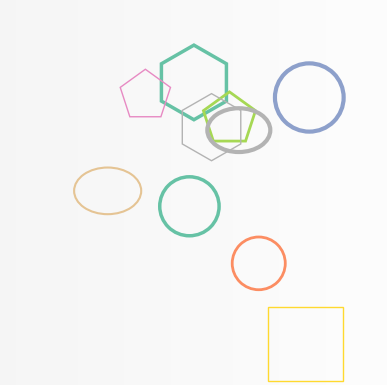[{"shape": "hexagon", "thickness": 2.5, "radius": 0.48, "center": [0.5, 0.786]}, {"shape": "circle", "thickness": 2.5, "radius": 0.38, "center": [0.489, 0.464]}, {"shape": "circle", "thickness": 2, "radius": 0.34, "center": [0.668, 0.316]}, {"shape": "circle", "thickness": 3, "radius": 0.44, "center": [0.798, 0.747]}, {"shape": "pentagon", "thickness": 1, "radius": 0.34, "center": [0.375, 0.752]}, {"shape": "pentagon", "thickness": 2, "radius": 0.35, "center": [0.592, 0.691]}, {"shape": "square", "thickness": 1, "radius": 0.48, "center": [0.789, 0.107]}, {"shape": "oval", "thickness": 1.5, "radius": 0.43, "center": [0.278, 0.504]}, {"shape": "hexagon", "thickness": 1, "radius": 0.44, "center": [0.546, 0.67]}, {"shape": "oval", "thickness": 3, "radius": 0.41, "center": [0.616, 0.662]}]